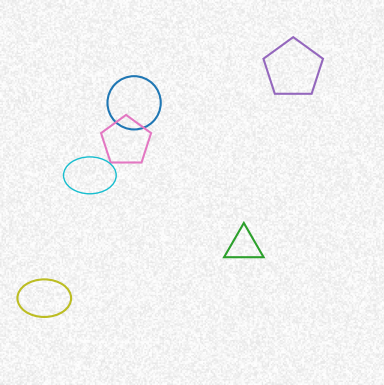[{"shape": "circle", "thickness": 1.5, "radius": 0.35, "center": [0.348, 0.733]}, {"shape": "triangle", "thickness": 1.5, "radius": 0.3, "center": [0.633, 0.362]}, {"shape": "pentagon", "thickness": 1.5, "radius": 0.41, "center": [0.762, 0.822]}, {"shape": "pentagon", "thickness": 1.5, "radius": 0.34, "center": [0.327, 0.633]}, {"shape": "oval", "thickness": 1.5, "radius": 0.35, "center": [0.115, 0.226]}, {"shape": "oval", "thickness": 1, "radius": 0.34, "center": [0.233, 0.545]}]